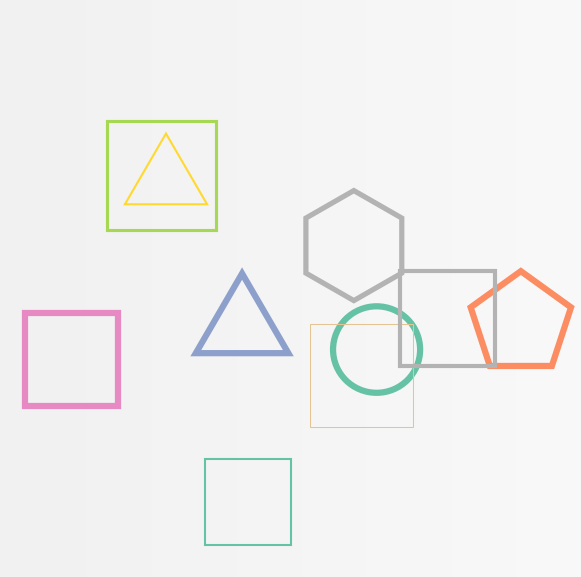[{"shape": "square", "thickness": 1, "radius": 0.37, "center": [0.427, 0.13]}, {"shape": "circle", "thickness": 3, "radius": 0.37, "center": [0.648, 0.394]}, {"shape": "pentagon", "thickness": 3, "radius": 0.45, "center": [0.896, 0.439]}, {"shape": "triangle", "thickness": 3, "radius": 0.46, "center": [0.416, 0.434]}, {"shape": "square", "thickness": 3, "radius": 0.4, "center": [0.123, 0.377]}, {"shape": "square", "thickness": 1.5, "radius": 0.47, "center": [0.278, 0.694]}, {"shape": "triangle", "thickness": 1, "radius": 0.41, "center": [0.286, 0.686]}, {"shape": "square", "thickness": 0.5, "radius": 0.45, "center": [0.622, 0.35]}, {"shape": "hexagon", "thickness": 2.5, "radius": 0.48, "center": [0.609, 0.574]}, {"shape": "square", "thickness": 2, "radius": 0.41, "center": [0.77, 0.448]}]